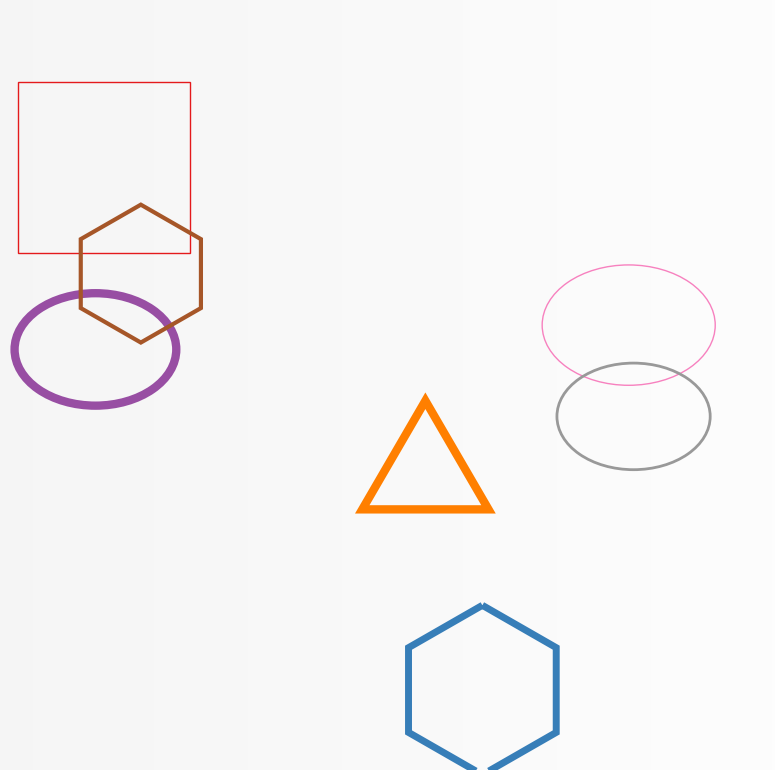[{"shape": "square", "thickness": 0.5, "radius": 0.56, "center": [0.134, 0.783]}, {"shape": "hexagon", "thickness": 2.5, "radius": 0.55, "center": [0.622, 0.104]}, {"shape": "oval", "thickness": 3, "radius": 0.52, "center": [0.123, 0.546]}, {"shape": "triangle", "thickness": 3, "radius": 0.47, "center": [0.549, 0.386]}, {"shape": "hexagon", "thickness": 1.5, "radius": 0.45, "center": [0.182, 0.645]}, {"shape": "oval", "thickness": 0.5, "radius": 0.56, "center": [0.811, 0.578]}, {"shape": "oval", "thickness": 1, "radius": 0.49, "center": [0.818, 0.459]}]